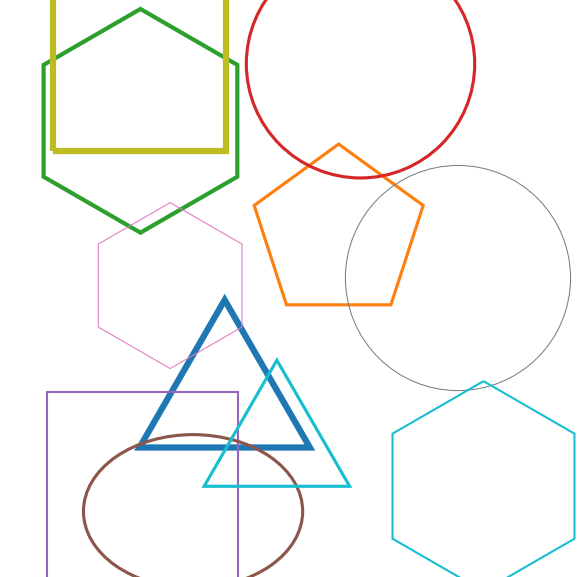[{"shape": "triangle", "thickness": 3, "radius": 0.85, "center": [0.389, 0.309]}, {"shape": "pentagon", "thickness": 1.5, "radius": 0.77, "center": [0.586, 0.596]}, {"shape": "hexagon", "thickness": 2, "radius": 0.97, "center": [0.243, 0.79]}, {"shape": "circle", "thickness": 1.5, "radius": 0.99, "center": [0.624, 0.889]}, {"shape": "square", "thickness": 1, "radius": 0.83, "center": [0.247, 0.155]}, {"shape": "oval", "thickness": 1.5, "radius": 0.95, "center": [0.334, 0.114]}, {"shape": "hexagon", "thickness": 0.5, "radius": 0.72, "center": [0.295, 0.505]}, {"shape": "circle", "thickness": 0.5, "radius": 0.97, "center": [0.793, 0.518]}, {"shape": "square", "thickness": 3, "radius": 0.75, "center": [0.242, 0.889]}, {"shape": "triangle", "thickness": 1.5, "radius": 0.73, "center": [0.479, 0.23]}, {"shape": "hexagon", "thickness": 1, "radius": 0.91, "center": [0.837, 0.157]}]